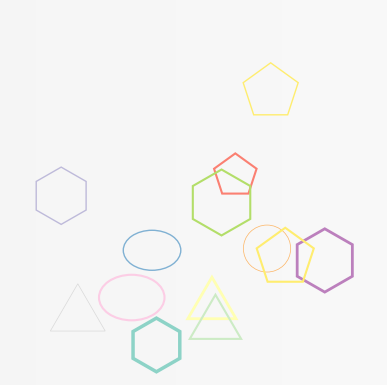[{"shape": "hexagon", "thickness": 2.5, "radius": 0.35, "center": [0.404, 0.104]}, {"shape": "triangle", "thickness": 2, "radius": 0.36, "center": [0.547, 0.208]}, {"shape": "hexagon", "thickness": 1, "radius": 0.37, "center": [0.158, 0.492]}, {"shape": "pentagon", "thickness": 1.5, "radius": 0.29, "center": [0.607, 0.544]}, {"shape": "oval", "thickness": 1, "radius": 0.37, "center": [0.392, 0.35]}, {"shape": "circle", "thickness": 0.5, "radius": 0.31, "center": [0.689, 0.354]}, {"shape": "hexagon", "thickness": 1.5, "radius": 0.43, "center": [0.572, 0.474]}, {"shape": "oval", "thickness": 1.5, "radius": 0.42, "center": [0.34, 0.227]}, {"shape": "triangle", "thickness": 0.5, "radius": 0.41, "center": [0.201, 0.181]}, {"shape": "hexagon", "thickness": 2, "radius": 0.41, "center": [0.838, 0.324]}, {"shape": "triangle", "thickness": 1.5, "radius": 0.38, "center": [0.556, 0.158]}, {"shape": "pentagon", "thickness": 1, "radius": 0.37, "center": [0.699, 0.762]}, {"shape": "pentagon", "thickness": 1.5, "radius": 0.39, "center": [0.736, 0.331]}]